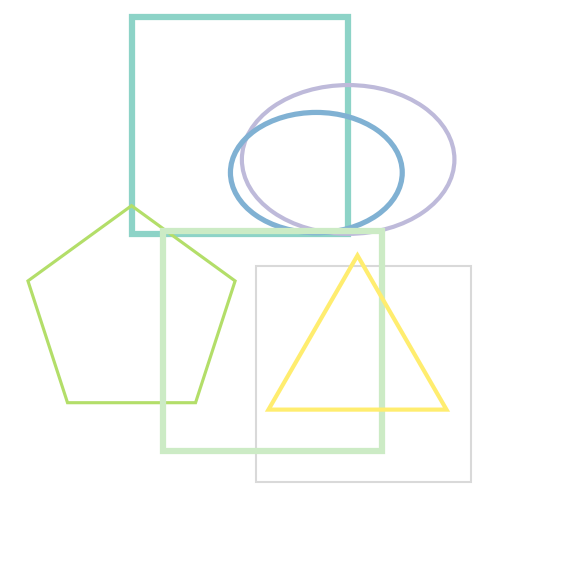[{"shape": "square", "thickness": 3, "radius": 0.94, "center": [0.415, 0.781]}, {"shape": "oval", "thickness": 2, "radius": 0.92, "center": [0.603, 0.723]}, {"shape": "oval", "thickness": 2.5, "radius": 0.74, "center": [0.548, 0.7]}, {"shape": "pentagon", "thickness": 1.5, "radius": 0.94, "center": [0.228, 0.454]}, {"shape": "square", "thickness": 1, "radius": 0.93, "center": [0.63, 0.352]}, {"shape": "square", "thickness": 3, "radius": 0.95, "center": [0.472, 0.409]}, {"shape": "triangle", "thickness": 2, "radius": 0.89, "center": [0.619, 0.379]}]